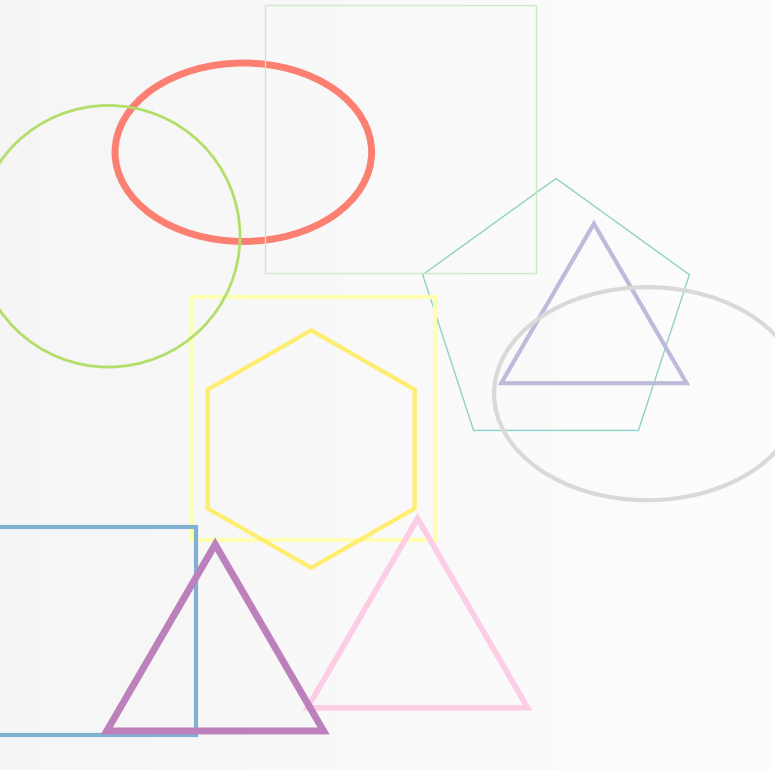[{"shape": "pentagon", "thickness": 0.5, "radius": 0.9, "center": [0.717, 0.587]}, {"shape": "square", "thickness": 1.5, "radius": 0.79, "center": [0.404, 0.457]}, {"shape": "triangle", "thickness": 1.5, "radius": 0.69, "center": [0.766, 0.571]}, {"shape": "oval", "thickness": 2.5, "radius": 0.83, "center": [0.314, 0.802]}, {"shape": "square", "thickness": 1.5, "radius": 0.67, "center": [0.118, 0.18]}, {"shape": "circle", "thickness": 1, "radius": 0.85, "center": [0.14, 0.693]}, {"shape": "triangle", "thickness": 2, "radius": 0.82, "center": [0.539, 0.163]}, {"shape": "oval", "thickness": 1.5, "radius": 0.99, "center": [0.835, 0.489]}, {"shape": "triangle", "thickness": 2.5, "radius": 0.81, "center": [0.278, 0.131]}, {"shape": "square", "thickness": 0.5, "radius": 0.87, "center": [0.516, 0.819]}, {"shape": "hexagon", "thickness": 1.5, "radius": 0.77, "center": [0.402, 0.417]}]